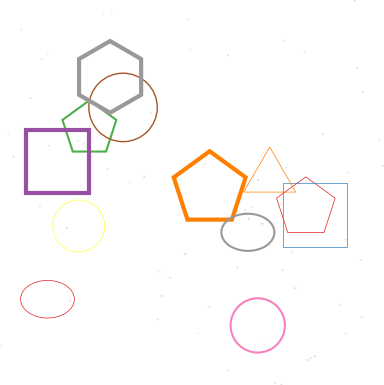[{"shape": "pentagon", "thickness": 0.5, "radius": 0.4, "center": [0.794, 0.461]}, {"shape": "oval", "thickness": 0.5, "radius": 0.35, "center": [0.123, 0.223]}, {"shape": "square", "thickness": 0.5, "radius": 0.42, "center": [0.818, 0.44]}, {"shape": "pentagon", "thickness": 1.5, "radius": 0.37, "center": [0.232, 0.666]}, {"shape": "square", "thickness": 3, "radius": 0.41, "center": [0.15, 0.58]}, {"shape": "triangle", "thickness": 0.5, "radius": 0.39, "center": [0.701, 0.54]}, {"shape": "pentagon", "thickness": 3, "radius": 0.49, "center": [0.545, 0.509]}, {"shape": "circle", "thickness": 0.5, "radius": 0.34, "center": [0.205, 0.413]}, {"shape": "circle", "thickness": 1, "radius": 0.44, "center": [0.32, 0.721]}, {"shape": "circle", "thickness": 1.5, "radius": 0.35, "center": [0.67, 0.155]}, {"shape": "hexagon", "thickness": 3, "radius": 0.47, "center": [0.286, 0.8]}, {"shape": "oval", "thickness": 1.5, "radius": 0.34, "center": [0.644, 0.397]}]